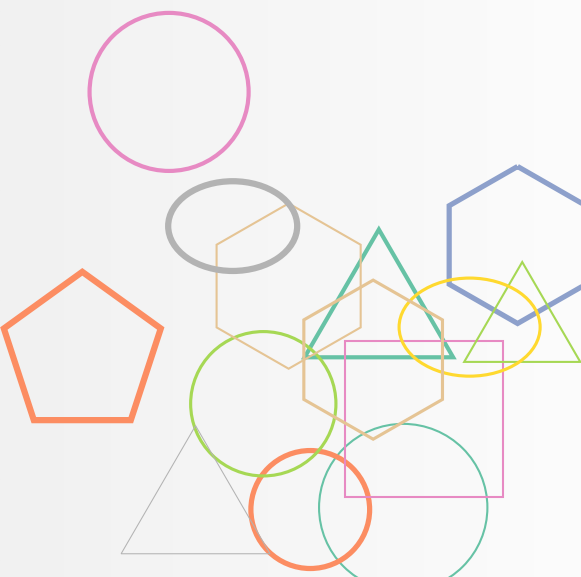[{"shape": "circle", "thickness": 1, "radius": 0.72, "center": [0.694, 0.12]}, {"shape": "triangle", "thickness": 2, "radius": 0.74, "center": [0.652, 0.454]}, {"shape": "circle", "thickness": 2.5, "radius": 0.51, "center": [0.534, 0.117]}, {"shape": "pentagon", "thickness": 3, "radius": 0.71, "center": [0.142, 0.386]}, {"shape": "hexagon", "thickness": 2.5, "radius": 0.68, "center": [0.89, 0.575]}, {"shape": "circle", "thickness": 2, "radius": 0.68, "center": [0.291, 0.84]}, {"shape": "square", "thickness": 1, "radius": 0.68, "center": [0.73, 0.274]}, {"shape": "circle", "thickness": 1.5, "radius": 0.62, "center": [0.453, 0.3]}, {"shape": "triangle", "thickness": 1, "radius": 0.58, "center": [0.898, 0.43]}, {"shape": "oval", "thickness": 1.5, "radius": 0.61, "center": [0.808, 0.433]}, {"shape": "hexagon", "thickness": 1.5, "radius": 0.69, "center": [0.642, 0.376]}, {"shape": "hexagon", "thickness": 1, "radius": 0.72, "center": [0.497, 0.504]}, {"shape": "oval", "thickness": 3, "radius": 0.55, "center": [0.4, 0.608]}, {"shape": "triangle", "thickness": 0.5, "radius": 0.74, "center": [0.336, 0.114]}]